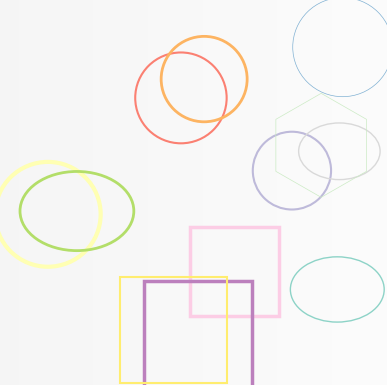[{"shape": "oval", "thickness": 1, "radius": 0.61, "center": [0.87, 0.248]}, {"shape": "circle", "thickness": 3, "radius": 0.68, "center": [0.124, 0.443]}, {"shape": "circle", "thickness": 1.5, "radius": 0.51, "center": [0.753, 0.557]}, {"shape": "circle", "thickness": 1.5, "radius": 0.59, "center": [0.467, 0.746]}, {"shape": "circle", "thickness": 0.5, "radius": 0.64, "center": [0.884, 0.878]}, {"shape": "circle", "thickness": 2, "radius": 0.55, "center": [0.527, 0.795]}, {"shape": "oval", "thickness": 2, "radius": 0.73, "center": [0.198, 0.452]}, {"shape": "square", "thickness": 2.5, "radius": 0.58, "center": [0.606, 0.294]}, {"shape": "oval", "thickness": 1, "radius": 0.53, "center": [0.876, 0.607]}, {"shape": "square", "thickness": 2.5, "radius": 0.7, "center": [0.511, 0.131]}, {"shape": "hexagon", "thickness": 0.5, "radius": 0.68, "center": [0.829, 0.623]}, {"shape": "square", "thickness": 1.5, "radius": 0.69, "center": [0.448, 0.143]}]